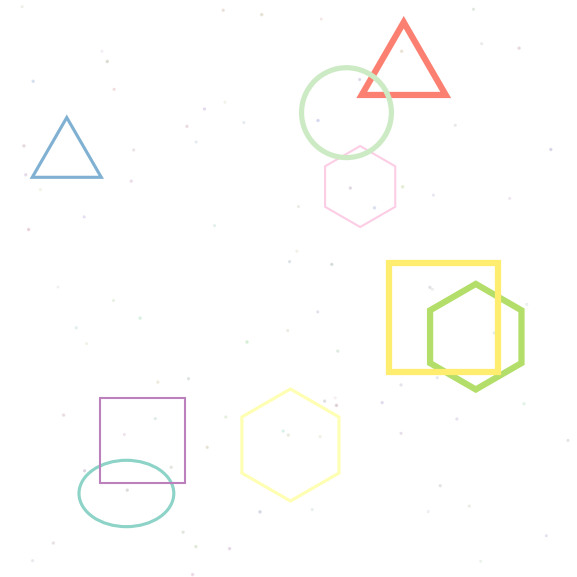[{"shape": "oval", "thickness": 1.5, "radius": 0.41, "center": [0.219, 0.145]}, {"shape": "hexagon", "thickness": 1.5, "radius": 0.49, "center": [0.503, 0.229]}, {"shape": "triangle", "thickness": 3, "radius": 0.42, "center": [0.699, 0.877]}, {"shape": "triangle", "thickness": 1.5, "radius": 0.34, "center": [0.116, 0.727]}, {"shape": "hexagon", "thickness": 3, "radius": 0.46, "center": [0.824, 0.416]}, {"shape": "hexagon", "thickness": 1, "radius": 0.35, "center": [0.624, 0.676]}, {"shape": "square", "thickness": 1, "radius": 0.37, "center": [0.247, 0.236]}, {"shape": "circle", "thickness": 2.5, "radius": 0.39, "center": [0.6, 0.804]}, {"shape": "square", "thickness": 3, "radius": 0.47, "center": [0.768, 0.449]}]